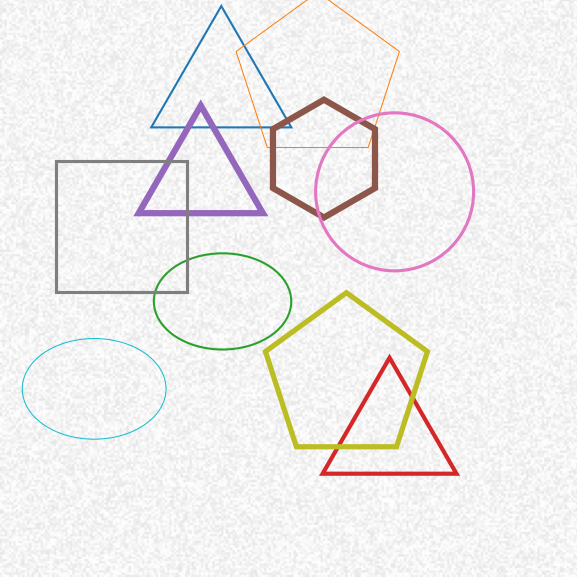[{"shape": "triangle", "thickness": 1, "radius": 0.7, "center": [0.383, 0.849]}, {"shape": "pentagon", "thickness": 0.5, "radius": 0.74, "center": [0.55, 0.864]}, {"shape": "oval", "thickness": 1, "radius": 0.59, "center": [0.385, 0.477]}, {"shape": "triangle", "thickness": 2, "radius": 0.67, "center": [0.675, 0.246]}, {"shape": "triangle", "thickness": 3, "radius": 0.62, "center": [0.348, 0.692]}, {"shape": "hexagon", "thickness": 3, "radius": 0.51, "center": [0.561, 0.724]}, {"shape": "circle", "thickness": 1.5, "radius": 0.68, "center": [0.683, 0.667]}, {"shape": "square", "thickness": 1.5, "radius": 0.57, "center": [0.211, 0.607]}, {"shape": "pentagon", "thickness": 2.5, "radius": 0.74, "center": [0.6, 0.345]}, {"shape": "oval", "thickness": 0.5, "radius": 0.62, "center": [0.163, 0.326]}]